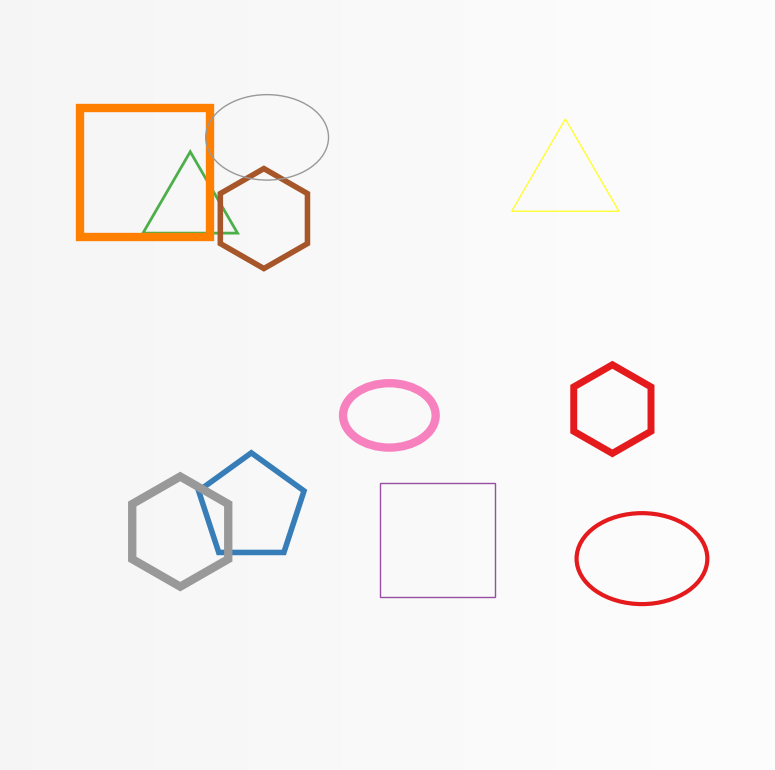[{"shape": "hexagon", "thickness": 2.5, "radius": 0.29, "center": [0.79, 0.469]}, {"shape": "oval", "thickness": 1.5, "radius": 0.42, "center": [0.828, 0.275]}, {"shape": "pentagon", "thickness": 2, "radius": 0.36, "center": [0.324, 0.34]}, {"shape": "triangle", "thickness": 1, "radius": 0.35, "center": [0.245, 0.732]}, {"shape": "square", "thickness": 0.5, "radius": 0.37, "center": [0.565, 0.299]}, {"shape": "square", "thickness": 3, "radius": 0.42, "center": [0.187, 0.776]}, {"shape": "triangle", "thickness": 0.5, "radius": 0.4, "center": [0.729, 0.766]}, {"shape": "hexagon", "thickness": 2, "radius": 0.32, "center": [0.341, 0.716]}, {"shape": "oval", "thickness": 3, "radius": 0.3, "center": [0.502, 0.461]}, {"shape": "oval", "thickness": 0.5, "radius": 0.4, "center": [0.345, 0.822]}, {"shape": "hexagon", "thickness": 3, "radius": 0.36, "center": [0.233, 0.31]}]